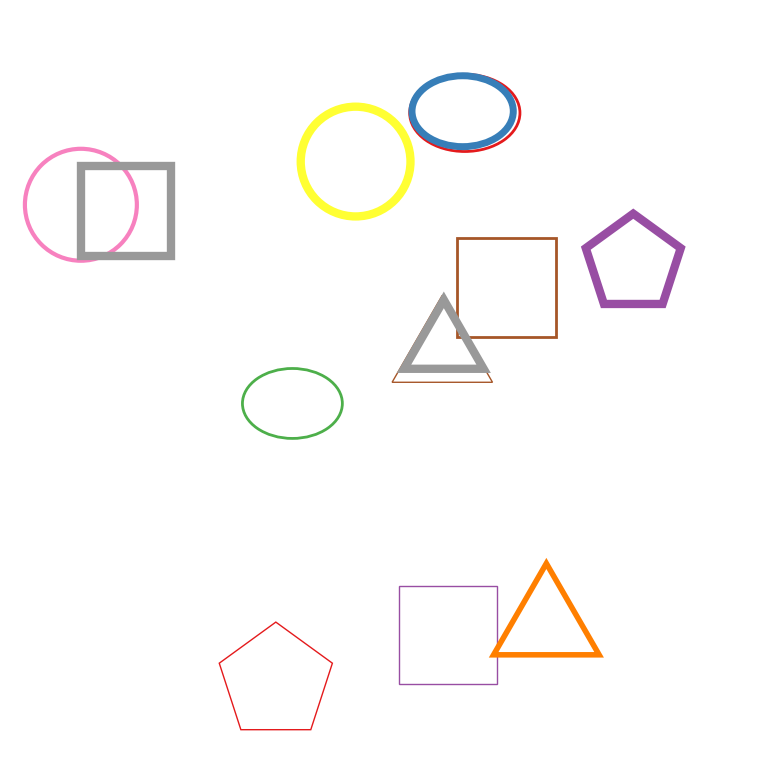[{"shape": "oval", "thickness": 1, "radius": 0.36, "center": [0.604, 0.853]}, {"shape": "pentagon", "thickness": 0.5, "radius": 0.39, "center": [0.358, 0.115]}, {"shape": "oval", "thickness": 2.5, "radius": 0.33, "center": [0.601, 0.856]}, {"shape": "oval", "thickness": 1, "radius": 0.32, "center": [0.38, 0.476]}, {"shape": "pentagon", "thickness": 3, "radius": 0.32, "center": [0.822, 0.658]}, {"shape": "square", "thickness": 0.5, "radius": 0.32, "center": [0.582, 0.176]}, {"shape": "triangle", "thickness": 2, "radius": 0.4, "center": [0.71, 0.189]}, {"shape": "circle", "thickness": 3, "radius": 0.36, "center": [0.462, 0.79]}, {"shape": "square", "thickness": 1, "radius": 0.32, "center": [0.657, 0.626]}, {"shape": "triangle", "thickness": 0.5, "radius": 0.38, "center": [0.574, 0.541]}, {"shape": "circle", "thickness": 1.5, "radius": 0.36, "center": [0.105, 0.734]}, {"shape": "triangle", "thickness": 3, "radius": 0.3, "center": [0.576, 0.551]}, {"shape": "square", "thickness": 3, "radius": 0.29, "center": [0.164, 0.725]}]